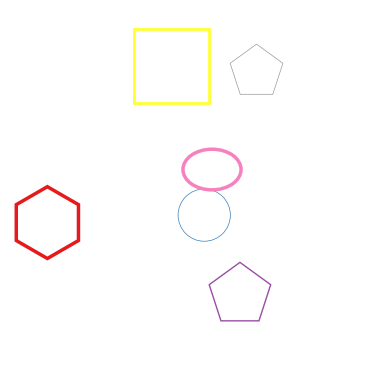[{"shape": "hexagon", "thickness": 2.5, "radius": 0.47, "center": [0.123, 0.422]}, {"shape": "circle", "thickness": 0.5, "radius": 0.34, "center": [0.53, 0.441]}, {"shape": "pentagon", "thickness": 1, "radius": 0.42, "center": [0.623, 0.235]}, {"shape": "square", "thickness": 2, "radius": 0.49, "center": [0.445, 0.828]}, {"shape": "oval", "thickness": 2.5, "radius": 0.38, "center": [0.551, 0.56]}, {"shape": "pentagon", "thickness": 0.5, "radius": 0.36, "center": [0.666, 0.813]}]